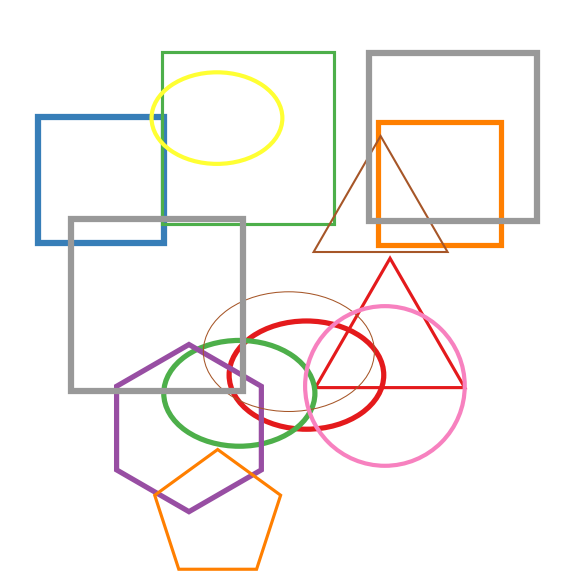[{"shape": "triangle", "thickness": 1.5, "radius": 0.75, "center": [0.675, 0.403]}, {"shape": "oval", "thickness": 2.5, "radius": 0.67, "center": [0.531, 0.35]}, {"shape": "square", "thickness": 3, "radius": 0.55, "center": [0.175, 0.687]}, {"shape": "square", "thickness": 1.5, "radius": 0.75, "center": [0.429, 0.76]}, {"shape": "oval", "thickness": 2.5, "radius": 0.65, "center": [0.414, 0.318]}, {"shape": "hexagon", "thickness": 2.5, "radius": 0.72, "center": [0.327, 0.258]}, {"shape": "square", "thickness": 2.5, "radius": 0.53, "center": [0.76, 0.682]}, {"shape": "pentagon", "thickness": 1.5, "radius": 0.57, "center": [0.377, 0.106]}, {"shape": "oval", "thickness": 2, "radius": 0.57, "center": [0.376, 0.795]}, {"shape": "oval", "thickness": 0.5, "radius": 0.74, "center": [0.5, 0.39]}, {"shape": "triangle", "thickness": 1, "radius": 0.67, "center": [0.659, 0.63]}, {"shape": "circle", "thickness": 2, "radius": 0.69, "center": [0.667, 0.331]}, {"shape": "square", "thickness": 3, "radius": 0.74, "center": [0.271, 0.471]}, {"shape": "square", "thickness": 3, "radius": 0.73, "center": [0.785, 0.762]}]